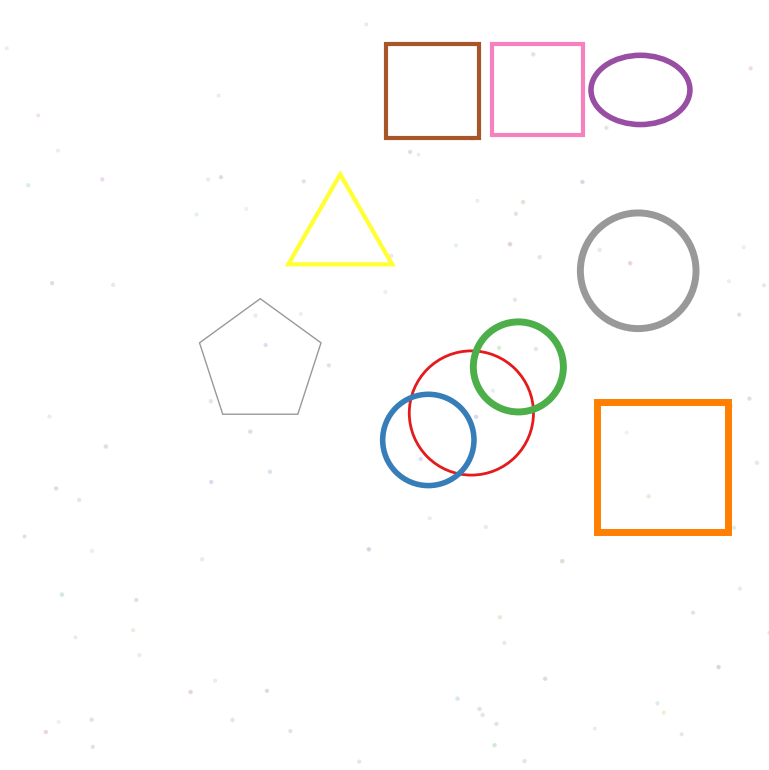[{"shape": "circle", "thickness": 1, "radius": 0.4, "center": [0.612, 0.464]}, {"shape": "circle", "thickness": 2, "radius": 0.3, "center": [0.556, 0.429]}, {"shape": "circle", "thickness": 2.5, "radius": 0.29, "center": [0.673, 0.523]}, {"shape": "oval", "thickness": 2, "radius": 0.32, "center": [0.832, 0.883]}, {"shape": "square", "thickness": 2.5, "radius": 0.42, "center": [0.86, 0.394]}, {"shape": "triangle", "thickness": 1.5, "radius": 0.39, "center": [0.442, 0.696]}, {"shape": "square", "thickness": 1.5, "radius": 0.3, "center": [0.562, 0.882]}, {"shape": "square", "thickness": 1.5, "radius": 0.3, "center": [0.698, 0.884]}, {"shape": "pentagon", "thickness": 0.5, "radius": 0.41, "center": [0.338, 0.529]}, {"shape": "circle", "thickness": 2.5, "radius": 0.38, "center": [0.829, 0.648]}]